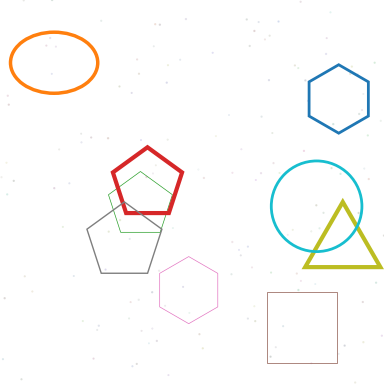[{"shape": "hexagon", "thickness": 2, "radius": 0.44, "center": [0.88, 0.743]}, {"shape": "oval", "thickness": 2.5, "radius": 0.57, "center": [0.141, 0.837]}, {"shape": "pentagon", "thickness": 0.5, "radius": 0.44, "center": [0.365, 0.467]}, {"shape": "pentagon", "thickness": 3, "radius": 0.47, "center": [0.383, 0.523]}, {"shape": "square", "thickness": 0.5, "radius": 0.46, "center": [0.785, 0.15]}, {"shape": "hexagon", "thickness": 0.5, "radius": 0.44, "center": [0.49, 0.246]}, {"shape": "pentagon", "thickness": 1, "radius": 0.51, "center": [0.323, 0.373]}, {"shape": "triangle", "thickness": 3, "radius": 0.56, "center": [0.89, 0.363]}, {"shape": "circle", "thickness": 2, "radius": 0.59, "center": [0.822, 0.464]}]